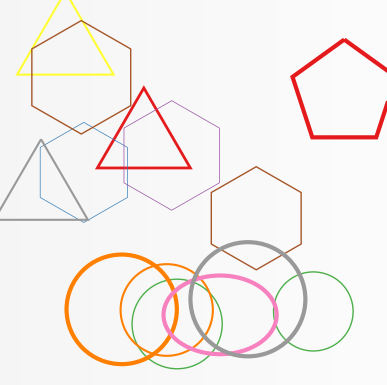[{"shape": "triangle", "thickness": 2, "radius": 0.69, "center": [0.371, 0.633]}, {"shape": "pentagon", "thickness": 3, "radius": 0.7, "center": [0.888, 0.757]}, {"shape": "hexagon", "thickness": 0.5, "radius": 0.65, "center": [0.216, 0.552]}, {"shape": "circle", "thickness": 1, "radius": 0.58, "center": [0.457, 0.159]}, {"shape": "circle", "thickness": 1, "radius": 0.51, "center": [0.809, 0.191]}, {"shape": "hexagon", "thickness": 0.5, "radius": 0.71, "center": [0.443, 0.596]}, {"shape": "circle", "thickness": 3, "radius": 0.71, "center": [0.314, 0.196]}, {"shape": "circle", "thickness": 1.5, "radius": 0.6, "center": [0.43, 0.195]}, {"shape": "triangle", "thickness": 1.5, "radius": 0.72, "center": [0.169, 0.878]}, {"shape": "hexagon", "thickness": 1, "radius": 0.74, "center": [0.21, 0.799]}, {"shape": "hexagon", "thickness": 1, "radius": 0.67, "center": [0.661, 0.433]}, {"shape": "oval", "thickness": 3, "radius": 0.73, "center": [0.568, 0.182]}, {"shape": "triangle", "thickness": 1.5, "radius": 0.7, "center": [0.106, 0.499]}, {"shape": "circle", "thickness": 3, "radius": 0.74, "center": [0.64, 0.223]}]